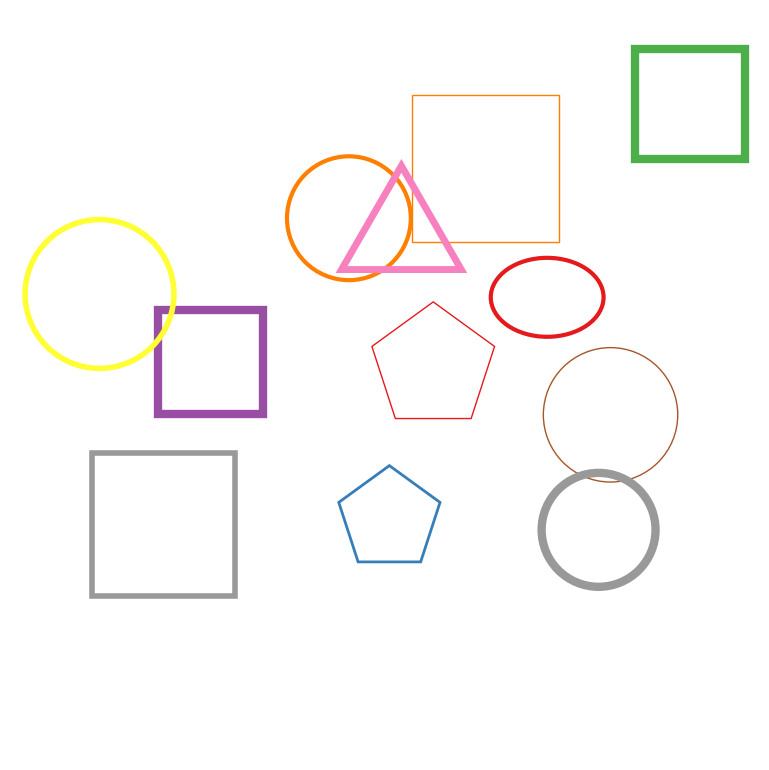[{"shape": "oval", "thickness": 1.5, "radius": 0.37, "center": [0.711, 0.614]}, {"shape": "pentagon", "thickness": 0.5, "radius": 0.42, "center": [0.563, 0.524]}, {"shape": "pentagon", "thickness": 1, "radius": 0.35, "center": [0.506, 0.326]}, {"shape": "square", "thickness": 3, "radius": 0.36, "center": [0.896, 0.865]}, {"shape": "square", "thickness": 3, "radius": 0.34, "center": [0.273, 0.53]}, {"shape": "circle", "thickness": 1.5, "radius": 0.4, "center": [0.453, 0.717]}, {"shape": "square", "thickness": 0.5, "radius": 0.48, "center": [0.631, 0.781]}, {"shape": "circle", "thickness": 2, "radius": 0.48, "center": [0.129, 0.618]}, {"shape": "circle", "thickness": 0.5, "radius": 0.44, "center": [0.793, 0.461]}, {"shape": "triangle", "thickness": 2.5, "radius": 0.45, "center": [0.521, 0.695]}, {"shape": "circle", "thickness": 3, "radius": 0.37, "center": [0.777, 0.312]}, {"shape": "square", "thickness": 2, "radius": 0.46, "center": [0.213, 0.319]}]